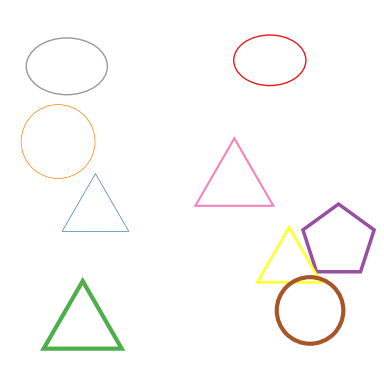[{"shape": "oval", "thickness": 1, "radius": 0.47, "center": [0.701, 0.843]}, {"shape": "triangle", "thickness": 0.5, "radius": 0.5, "center": [0.248, 0.449]}, {"shape": "triangle", "thickness": 3, "radius": 0.59, "center": [0.215, 0.153]}, {"shape": "pentagon", "thickness": 2.5, "radius": 0.49, "center": [0.879, 0.373]}, {"shape": "circle", "thickness": 0.5, "radius": 0.48, "center": [0.151, 0.632]}, {"shape": "triangle", "thickness": 2, "radius": 0.48, "center": [0.751, 0.314]}, {"shape": "circle", "thickness": 3, "radius": 0.43, "center": [0.805, 0.194]}, {"shape": "triangle", "thickness": 1.5, "radius": 0.58, "center": [0.609, 0.524]}, {"shape": "oval", "thickness": 1, "radius": 0.53, "center": [0.174, 0.828]}]